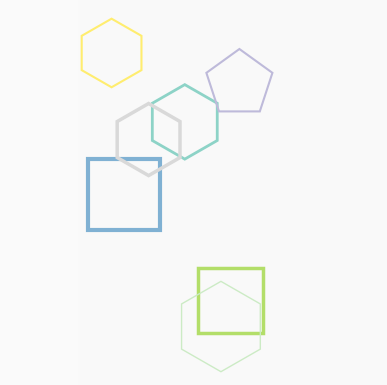[{"shape": "hexagon", "thickness": 2, "radius": 0.48, "center": [0.477, 0.683]}, {"shape": "pentagon", "thickness": 1.5, "radius": 0.45, "center": [0.618, 0.783]}, {"shape": "square", "thickness": 3, "radius": 0.46, "center": [0.32, 0.494]}, {"shape": "square", "thickness": 2.5, "radius": 0.42, "center": [0.594, 0.22]}, {"shape": "hexagon", "thickness": 2.5, "radius": 0.47, "center": [0.383, 0.638]}, {"shape": "hexagon", "thickness": 1, "radius": 0.59, "center": [0.57, 0.152]}, {"shape": "hexagon", "thickness": 1.5, "radius": 0.45, "center": [0.288, 0.862]}]